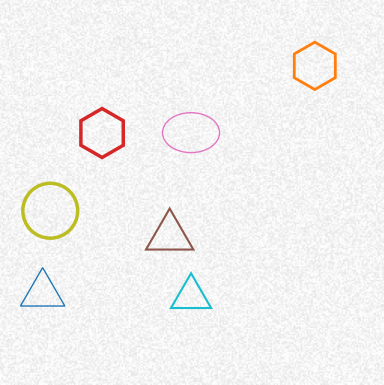[{"shape": "triangle", "thickness": 1, "radius": 0.33, "center": [0.111, 0.238]}, {"shape": "hexagon", "thickness": 2, "radius": 0.31, "center": [0.818, 0.829]}, {"shape": "hexagon", "thickness": 2.5, "radius": 0.32, "center": [0.265, 0.654]}, {"shape": "triangle", "thickness": 1.5, "radius": 0.35, "center": [0.441, 0.387]}, {"shape": "oval", "thickness": 1, "radius": 0.37, "center": [0.496, 0.655]}, {"shape": "circle", "thickness": 2.5, "radius": 0.36, "center": [0.131, 0.453]}, {"shape": "triangle", "thickness": 1.5, "radius": 0.3, "center": [0.496, 0.23]}]